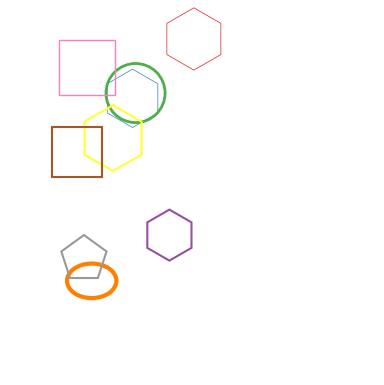[{"shape": "hexagon", "thickness": 0.5, "radius": 0.4, "center": [0.504, 0.899]}, {"shape": "hexagon", "thickness": 0.5, "radius": 0.38, "center": [0.344, 0.745]}, {"shape": "circle", "thickness": 2, "radius": 0.38, "center": [0.352, 0.758]}, {"shape": "hexagon", "thickness": 1.5, "radius": 0.33, "center": [0.44, 0.389]}, {"shape": "oval", "thickness": 3, "radius": 0.32, "center": [0.238, 0.271]}, {"shape": "hexagon", "thickness": 1.5, "radius": 0.43, "center": [0.294, 0.641]}, {"shape": "square", "thickness": 1.5, "radius": 0.32, "center": [0.201, 0.605]}, {"shape": "square", "thickness": 1, "radius": 0.36, "center": [0.225, 0.825]}, {"shape": "pentagon", "thickness": 1.5, "radius": 0.31, "center": [0.218, 0.328]}]